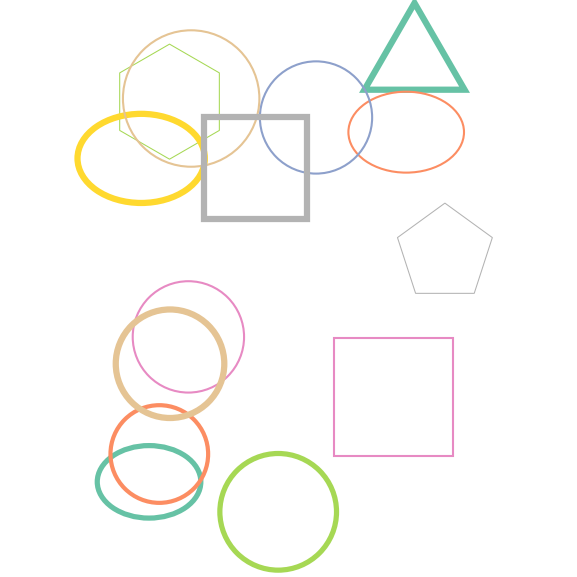[{"shape": "oval", "thickness": 2.5, "radius": 0.45, "center": [0.258, 0.165]}, {"shape": "triangle", "thickness": 3, "radius": 0.5, "center": [0.718, 0.894]}, {"shape": "oval", "thickness": 1, "radius": 0.5, "center": [0.703, 0.77]}, {"shape": "circle", "thickness": 2, "radius": 0.42, "center": [0.276, 0.213]}, {"shape": "circle", "thickness": 1, "radius": 0.49, "center": [0.547, 0.796]}, {"shape": "circle", "thickness": 1, "radius": 0.48, "center": [0.326, 0.416]}, {"shape": "square", "thickness": 1, "radius": 0.51, "center": [0.682, 0.312]}, {"shape": "hexagon", "thickness": 0.5, "radius": 0.5, "center": [0.294, 0.823]}, {"shape": "circle", "thickness": 2.5, "radius": 0.51, "center": [0.482, 0.113]}, {"shape": "oval", "thickness": 3, "radius": 0.55, "center": [0.244, 0.725]}, {"shape": "circle", "thickness": 3, "radius": 0.47, "center": [0.294, 0.369]}, {"shape": "circle", "thickness": 1, "radius": 0.59, "center": [0.331, 0.829]}, {"shape": "square", "thickness": 3, "radius": 0.44, "center": [0.442, 0.709]}, {"shape": "pentagon", "thickness": 0.5, "radius": 0.43, "center": [0.77, 0.561]}]